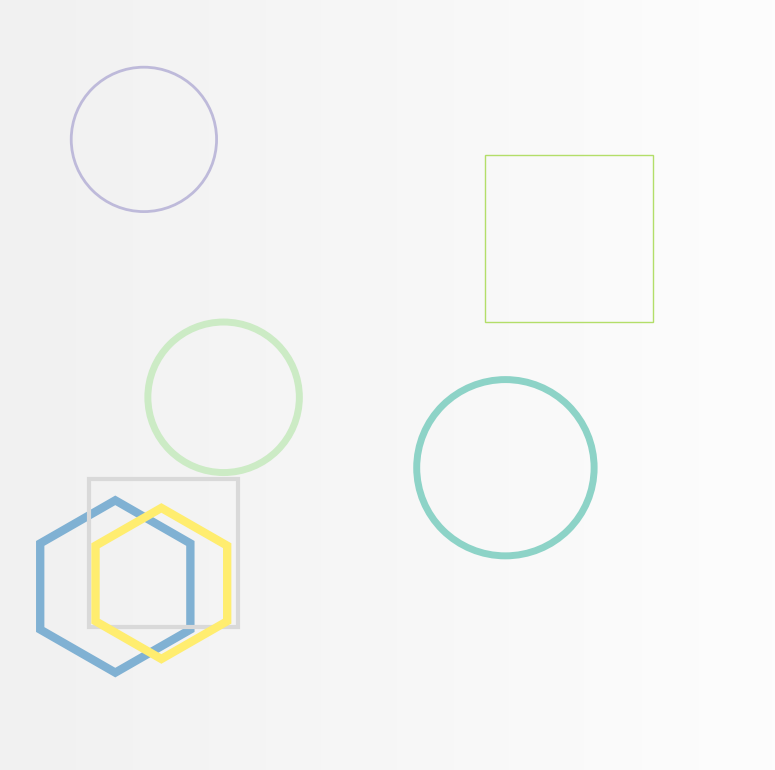[{"shape": "circle", "thickness": 2.5, "radius": 0.57, "center": [0.652, 0.393]}, {"shape": "circle", "thickness": 1, "radius": 0.47, "center": [0.186, 0.819]}, {"shape": "hexagon", "thickness": 3, "radius": 0.56, "center": [0.149, 0.238]}, {"shape": "square", "thickness": 0.5, "radius": 0.54, "center": [0.734, 0.69]}, {"shape": "square", "thickness": 1.5, "radius": 0.48, "center": [0.211, 0.281]}, {"shape": "circle", "thickness": 2.5, "radius": 0.49, "center": [0.289, 0.484]}, {"shape": "hexagon", "thickness": 3, "radius": 0.49, "center": [0.208, 0.242]}]